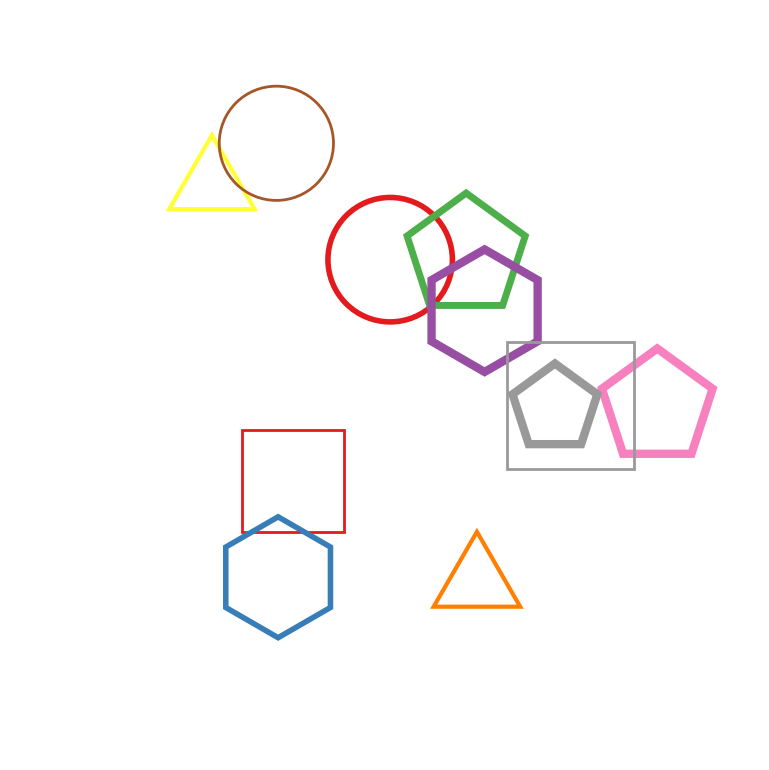[{"shape": "square", "thickness": 1, "radius": 0.33, "center": [0.38, 0.375]}, {"shape": "circle", "thickness": 2, "radius": 0.4, "center": [0.507, 0.663]}, {"shape": "hexagon", "thickness": 2, "radius": 0.39, "center": [0.361, 0.25]}, {"shape": "pentagon", "thickness": 2.5, "radius": 0.4, "center": [0.605, 0.669]}, {"shape": "hexagon", "thickness": 3, "radius": 0.4, "center": [0.629, 0.597]}, {"shape": "triangle", "thickness": 1.5, "radius": 0.32, "center": [0.619, 0.245]}, {"shape": "triangle", "thickness": 1.5, "radius": 0.32, "center": [0.275, 0.76]}, {"shape": "circle", "thickness": 1, "radius": 0.37, "center": [0.359, 0.814]}, {"shape": "pentagon", "thickness": 3, "radius": 0.38, "center": [0.854, 0.472]}, {"shape": "pentagon", "thickness": 3, "radius": 0.29, "center": [0.721, 0.47]}, {"shape": "square", "thickness": 1, "radius": 0.41, "center": [0.74, 0.473]}]